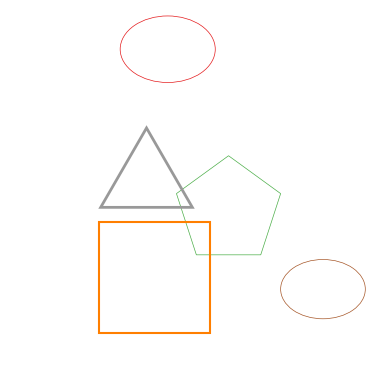[{"shape": "oval", "thickness": 0.5, "radius": 0.62, "center": [0.436, 0.872]}, {"shape": "pentagon", "thickness": 0.5, "radius": 0.71, "center": [0.594, 0.453]}, {"shape": "square", "thickness": 1.5, "radius": 0.72, "center": [0.401, 0.28]}, {"shape": "oval", "thickness": 0.5, "radius": 0.55, "center": [0.839, 0.249]}, {"shape": "triangle", "thickness": 2, "radius": 0.69, "center": [0.381, 0.53]}]